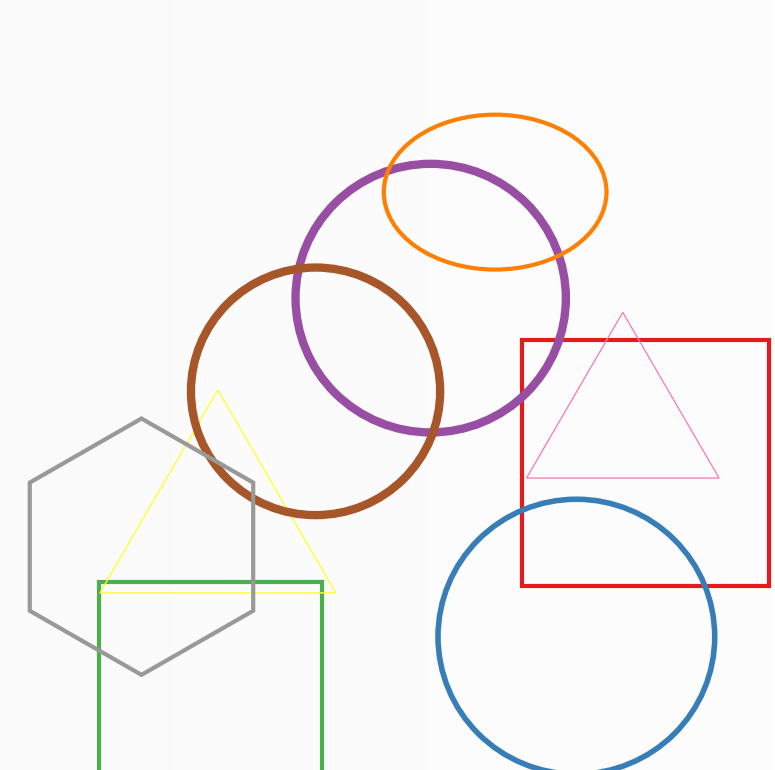[{"shape": "square", "thickness": 1.5, "radius": 0.8, "center": [0.833, 0.398]}, {"shape": "circle", "thickness": 2, "radius": 0.89, "center": [0.744, 0.173]}, {"shape": "square", "thickness": 1.5, "radius": 0.72, "center": [0.272, 0.1]}, {"shape": "circle", "thickness": 3, "radius": 0.87, "center": [0.556, 0.613]}, {"shape": "oval", "thickness": 1.5, "radius": 0.72, "center": [0.639, 0.75]}, {"shape": "triangle", "thickness": 0.5, "radius": 0.88, "center": [0.281, 0.318]}, {"shape": "circle", "thickness": 3, "radius": 0.8, "center": [0.407, 0.492]}, {"shape": "triangle", "thickness": 0.5, "radius": 0.72, "center": [0.804, 0.451]}, {"shape": "hexagon", "thickness": 1.5, "radius": 0.83, "center": [0.183, 0.29]}]